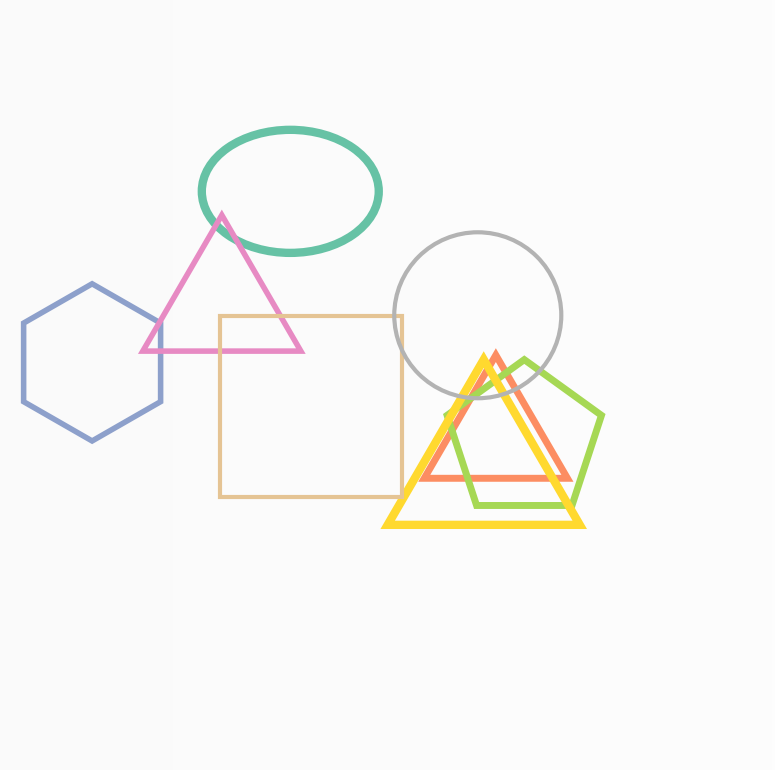[{"shape": "oval", "thickness": 3, "radius": 0.57, "center": [0.375, 0.751]}, {"shape": "triangle", "thickness": 2.5, "radius": 0.53, "center": [0.64, 0.432]}, {"shape": "hexagon", "thickness": 2, "radius": 0.51, "center": [0.119, 0.529]}, {"shape": "triangle", "thickness": 2, "radius": 0.59, "center": [0.286, 0.603]}, {"shape": "pentagon", "thickness": 2.5, "radius": 0.52, "center": [0.676, 0.428]}, {"shape": "triangle", "thickness": 3, "radius": 0.72, "center": [0.624, 0.39]}, {"shape": "square", "thickness": 1.5, "radius": 0.59, "center": [0.401, 0.472]}, {"shape": "circle", "thickness": 1.5, "radius": 0.54, "center": [0.616, 0.591]}]